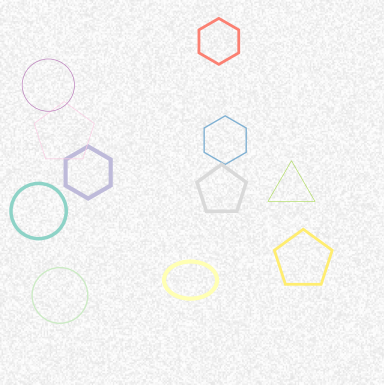[{"shape": "circle", "thickness": 2.5, "radius": 0.36, "center": [0.1, 0.452]}, {"shape": "oval", "thickness": 3, "radius": 0.34, "center": [0.495, 0.272]}, {"shape": "hexagon", "thickness": 3, "radius": 0.34, "center": [0.229, 0.552]}, {"shape": "hexagon", "thickness": 2, "radius": 0.3, "center": [0.568, 0.893]}, {"shape": "hexagon", "thickness": 1, "radius": 0.32, "center": [0.585, 0.636]}, {"shape": "triangle", "thickness": 0.5, "radius": 0.35, "center": [0.757, 0.512]}, {"shape": "pentagon", "thickness": 0.5, "radius": 0.41, "center": [0.167, 0.654]}, {"shape": "pentagon", "thickness": 2.5, "radius": 0.34, "center": [0.576, 0.506]}, {"shape": "circle", "thickness": 0.5, "radius": 0.34, "center": [0.126, 0.779]}, {"shape": "circle", "thickness": 1, "radius": 0.36, "center": [0.156, 0.233]}, {"shape": "pentagon", "thickness": 2, "radius": 0.4, "center": [0.788, 0.326]}]